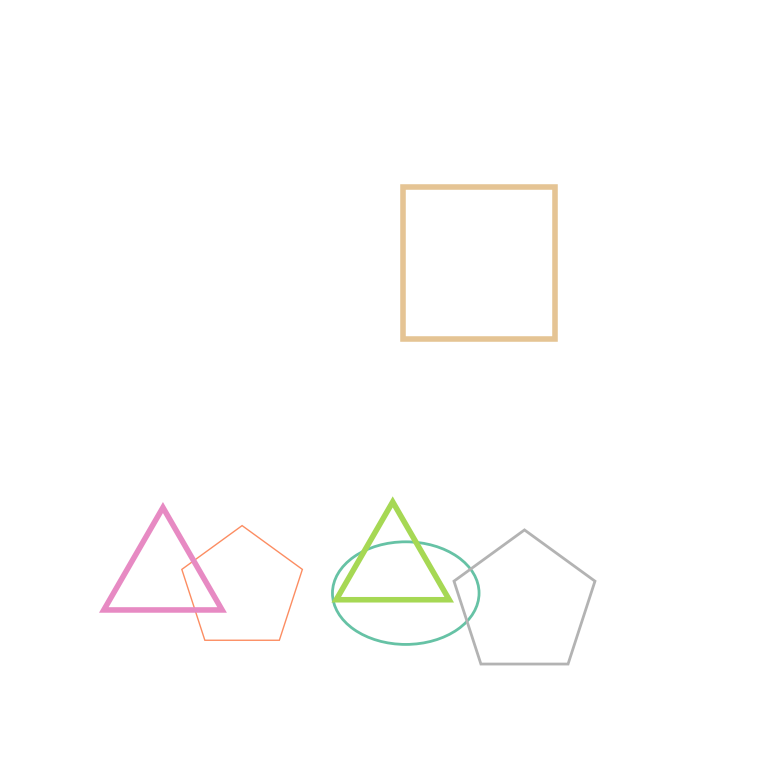[{"shape": "oval", "thickness": 1, "radius": 0.48, "center": [0.527, 0.23]}, {"shape": "pentagon", "thickness": 0.5, "radius": 0.41, "center": [0.314, 0.235]}, {"shape": "triangle", "thickness": 2, "radius": 0.44, "center": [0.212, 0.252]}, {"shape": "triangle", "thickness": 2, "radius": 0.42, "center": [0.51, 0.263]}, {"shape": "square", "thickness": 2, "radius": 0.49, "center": [0.623, 0.659]}, {"shape": "pentagon", "thickness": 1, "radius": 0.48, "center": [0.681, 0.215]}]